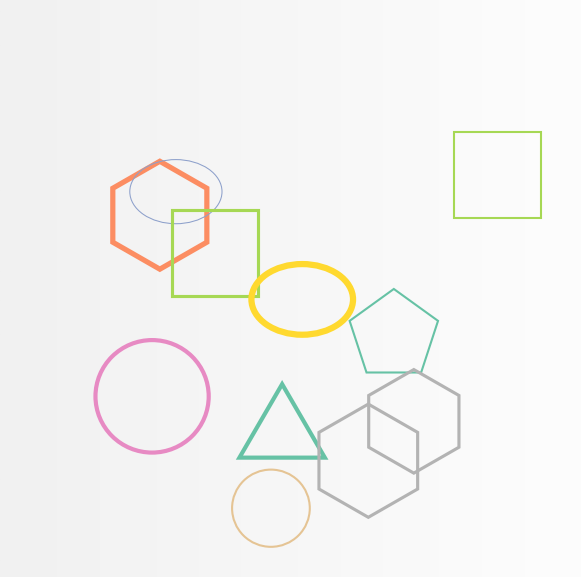[{"shape": "triangle", "thickness": 2, "radius": 0.42, "center": [0.485, 0.249]}, {"shape": "pentagon", "thickness": 1, "radius": 0.4, "center": [0.678, 0.419]}, {"shape": "hexagon", "thickness": 2.5, "radius": 0.47, "center": [0.275, 0.626]}, {"shape": "oval", "thickness": 0.5, "radius": 0.4, "center": [0.303, 0.667]}, {"shape": "circle", "thickness": 2, "radius": 0.49, "center": [0.262, 0.313]}, {"shape": "square", "thickness": 1.5, "radius": 0.37, "center": [0.37, 0.561]}, {"shape": "square", "thickness": 1, "radius": 0.37, "center": [0.856, 0.696]}, {"shape": "oval", "thickness": 3, "radius": 0.44, "center": [0.52, 0.481]}, {"shape": "circle", "thickness": 1, "radius": 0.33, "center": [0.466, 0.119]}, {"shape": "hexagon", "thickness": 1.5, "radius": 0.49, "center": [0.634, 0.201]}, {"shape": "hexagon", "thickness": 1.5, "radius": 0.45, "center": [0.712, 0.27]}]